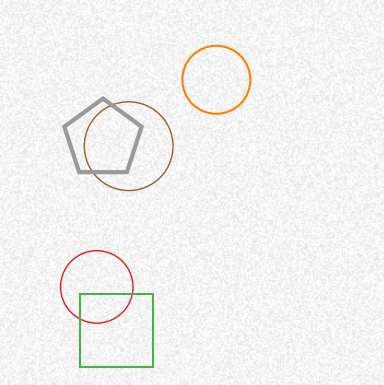[{"shape": "circle", "thickness": 1, "radius": 0.47, "center": [0.251, 0.255]}, {"shape": "square", "thickness": 1.5, "radius": 0.47, "center": [0.302, 0.141]}, {"shape": "circle", "thickness": 1.5, "radius": 0.44, "center": [0.562, 0.793]}, {"shape": "circle", "thickness": 1, "radius": 0.58, "center": [0.334, 0.62]}, {"shape": "pentagon", "thickness": 3, "radius": 0.53, "center": [0.267, 0.638]}]